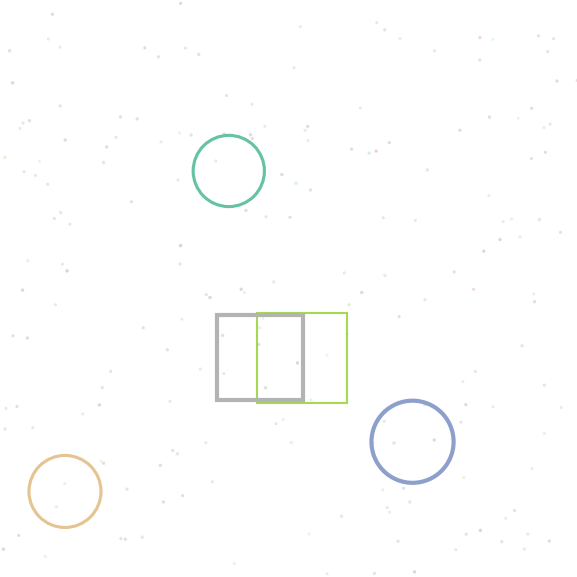[{"shape": "circle", "thickness": 1.5, "radius": 0.31, "center": [0.396, 0.703]}, {"shape": "circle", "thickness": 2, "radius": 0.36, "center": [0.714, 0.234]}, {"shape": "square", "thickness": 1, "radius": 0.39, "center": [0.523, 0.379]}, {"shape": "circle", "thickness": 1.5, "radius": 0.31, "center": [0.113, 0.148]}, {"shape": "square", "thickness": 2, "radius": 0.37, "center": [0.45, 0.38]}]